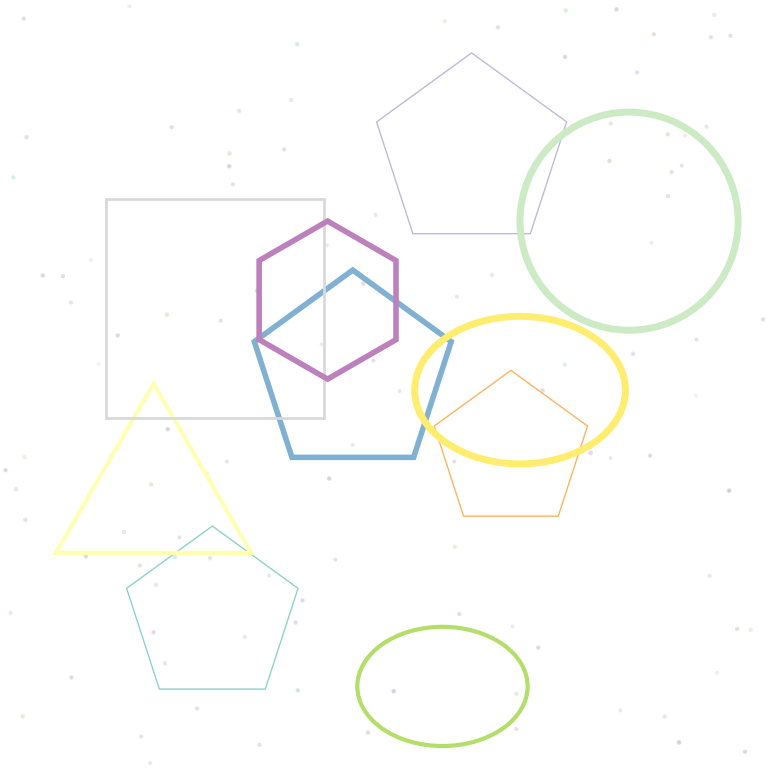[{"shape": "pentagon", "thickness": 0.5, "radius": 0.59, "center": [0.276, 0.2]}, {"shape": "triangle", "thickness": 1.5, "radius": 0.73, "center": [0.199, 0.355]}, {"shape": "pentagon", "thickness": 0.5, "radius": 0.65, "center": [0.612, 0.802]}, {"shape": "pentagon", "thickness": 2, "radius": 0.67, "center": [0.458, 0.515]}, {"shape": "pentagon", "thickness": 0.5, "radius": 0.52, "center": [0.664, 0.414]}, {"shape": "oval", "thickness": 1.5, "radius": 0.55, "center": [0.575, 0.109]}, {"shape": "square", "thickness": 1, "radius": 0.71, "center": [0.279, 0.6]}, {"shape": "hexagon", "thickness": 2, "radius": 0.51, "center": [0.425, 0.61]}, {"shape": "circle", "thickness": 2.5, "radius": 0.71, "center": [0.817, 0.713]}, {"shape": "oval", "thickness": 2.5, "radius": 0.68, "center": [0.675, 0.493]}]